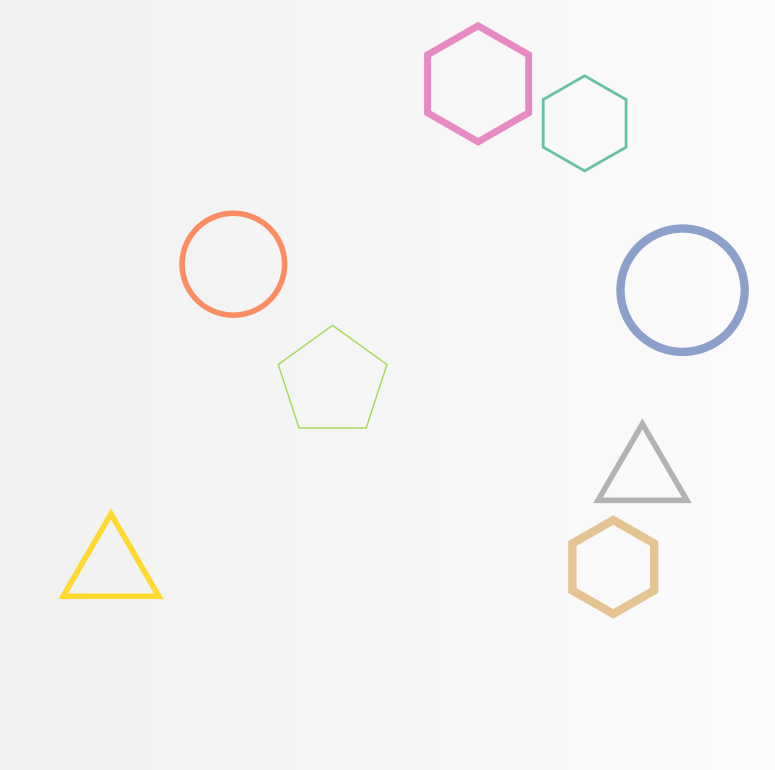[{"shape": "hexagon", "thickness": 1, "radius": 0.31, "center": [0.754, 0.84]}, {"shape": "circle", "thickness": 2, "radius": 0.33, "center": [0.301, 0.657]}, {"shape": "circle", "thickness": 3, "radius": 0.4, "center": [0.881, 0.623]}, {"shape": "hexagon", "thickness": 2.5, "radius": 0.38, "center": [0.617, 0.891]}, {"shape": "pentagon", "thickness": 0.5, "radius": 0.37, "center": [0.429, 0.504]}, {"shape": "triangle", "thickness": 2, "radius": 0.36, "center": [0.143, 0.261]}, {"shape": "hexagon", "thickness": 3, "radius": 0.3, "center": [0.791, 0.264]}, {"shape": "triangle", "thickness": 2, "radius": 0.33, "center": [0.829, 0.383]}]